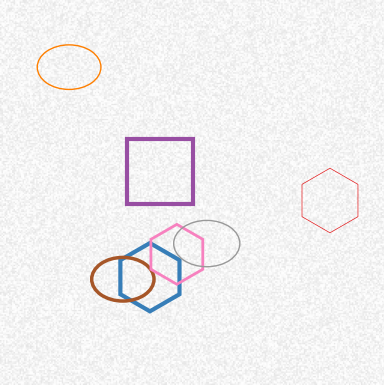[{"shape": "hexagon", "thickness": 0.5, "radius": 0.42, "center": [0.857, 0.479]}, {"shape": "hexagon", "thickness": 3, "radius": 0.44, "center": [0.389, 0.28]}, {"shape": "square", "thickness": 3, "radius": 0.42, "center": [0.416, 0.555]}, {"shape": "oval", "thickness": 1, "radius": 0.41, "center": [0.179, 0.826]}, {"shape": "oval", "thickness": 2.5, "radius": 0.4, "center": [0.319, 0.275]}, {"shape": "hexagon", "thickness": 2, "radius": 0.39, "center": [0.459, 0.339]}, {"shape": "oval", "thickness": 1, "radius": 0.43, "center": [0.537, 0.367]}]